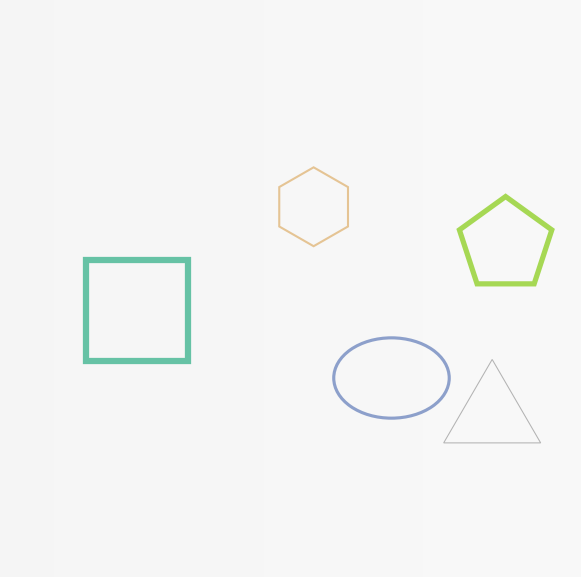[{"shape": "square", "thickness": 3, "radius": 0.44, "center": [0.236, 0.461]}, {"shape": "oval", "thickness": 1.5, "radius": 0.5, "center": [0.674, 0.345]}, {"shape": "pentagon", "thickness": 2.5, "radius": 0.42, "center": [0.87, 0.575]}, {"shape": "hexagon", "thickness": 1, "radius": 0.34, "center": [0.54, 0.641]}, {"shape": "triangle", "thickness": 0.5, "radius": 0.48, "center": [0.847, 0.28]}]